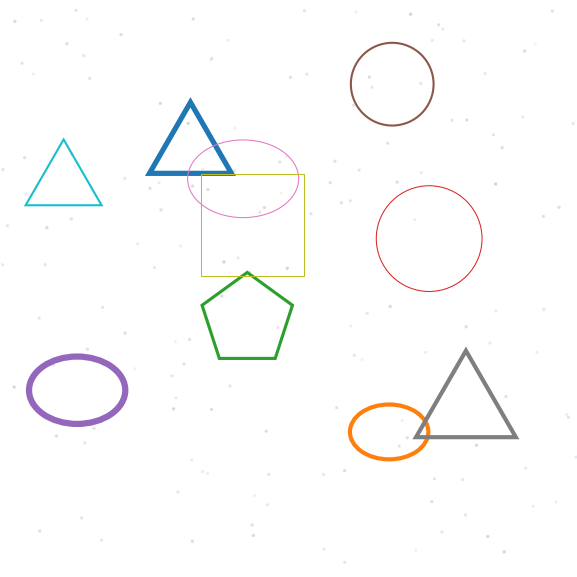[{"shape": "triangle", "thickness": 2.5, "radius": 0.41, "center": [0.33, 0.74]}, {"shape": "oval", "thickness": 2, "radius": 0.34, "center": [0.674, 0.251]}, {"shape": "pentagon", "thickness": 1.5, "radius": 0.41, "center": [0.428, 0.445]}, {"shape": "circle", "thickness": 0.5, "radius": 0.46, "center": [0.743, 0.586]}, {"shape": "oval", "thickness": 3, "radius": 0.42, "center": [0.134, 0.323]}, {"shape": "circle", "thickness": 1, "radius": 0.36, "center": [0.679, 0.853]}, {"shape": "oval", "thickness": 0.5, "radius": 0.48, "center": [0.421, 0.69]}, {"shape": "triangle", "thickness": 2, "radius": 0.5, "center": [0.807, 0.292]}, {"shape": "square", "thickness": 0.5, "radius": 0.44, "center": [0.438, 0.61]}, {"shape": "triangle", "thickness": 1, "radius": 0.38, "center": [0.11, 0.682]}]